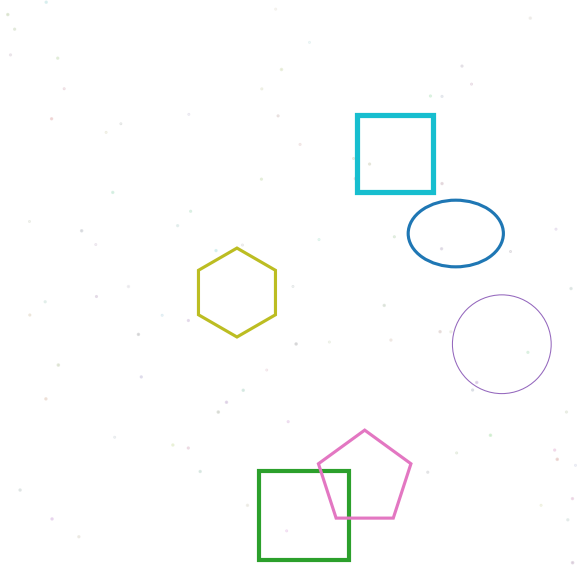[{"shape": "oval", "thickness": 1.5, "radius": 0.41, "center": [0.789, 0.595]}, {"shape": "square", "thickness": 2, "radius": 0.39, "center": [0.526, 0.107]}, {"shape": "circle", "thickness": 0.5, "radius": 0.43, "center": [0.869, 0.403]}, {"shape": "pentagon", "thickness": 1.5, "radius": 0.42, "center": [0.631, 0.17]}, {"shape": "hexagon", "thickness": 1.5, "radius": 0.38, "center": [0.41, 0.493]}, {"shape": "square", "thickness": 2.5, "radius": 0.33, "center": [0.684, 0.733]}]